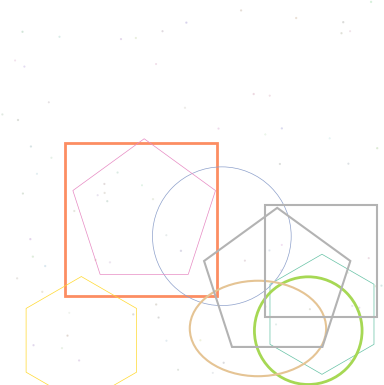[{"shape": "hexagon", "thickness": 0.5, "radius": 0.78, "center": [0.836, 0.184]}, {"shape": "square", "thickness": 2, "radius": 0.99, "center": [0.366, 0.43]}, {"shape": "circle", "thickness": 0.5, "radius": 0.9, "center": [0.576, 0.386]}, {"shape": "pentagon", "thickness": 0.5, "radius": 0.97, "center": [0.374, 0.445]}, {"shape": "circle", "thickness": 2, "radius": 0.7, "center": [0.801, 0.141]}, {"shape": "hexagon", "thickness": 0.5, "radius": 0.83, "center": [0.211, 0.116]}, {"shape": "oval", "thickness": 1.5, "radius": 0.89, "center": [0.67, 0.147]}, {"shape": "square", "thickness": 1.5, "radius": 0.73, "center": [0.833, 0.322]}, {"shape": "pentagon", "thickness": 1.5, "radius": 1.0, "center": [0.72, 0.26]}]